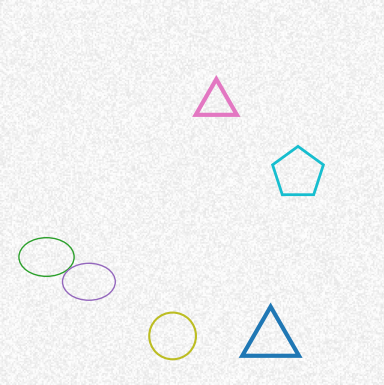[{"shape": "triangle", "thickness": 3, "radius": 0.43, "center": [0.703, 0.118]}, {"shape": "oval", "thickness": 1, "radius": 0.36, "center": [0.121, 0.332]}, {"shape": "oval", "thickness": 1, "radius": 0.34, "center": [0.231, 0.268]}, {"shape": "triangle", "thickness": 3, "radius": 0.31, "center": [0.562, 0.733]}, {"shape": "circle", "thickness": 1.5, "radius": 0.3, "center": [0.448, 0.127]}, {"shape": "pentagon", "thickness": 2, "radius": 0.35, "center": [0.774, 0.55]}]